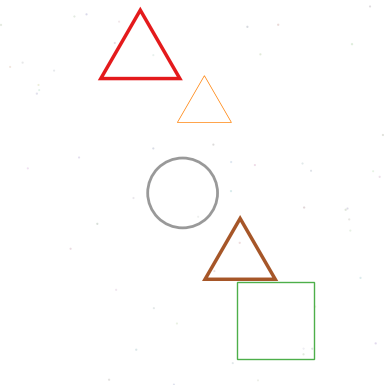[{"shape": "triangle", "thickness": 2.5, "radius": 0.59, "center": [0.364, 0.855]}, {"shape": "square", "thickness": 1, "radius": 0.5, "center": [0.716, 0.168]}, {"shape": "triangle", "thickness": 0.5, "radius": 0.41, "center": [0.531, 0.722]}, {"shape": "triangle", "thickness": 2.5, "radius": 0.53, "center": [0.624, 0.327]}, {"shape": "circle", "thickness": 2, "radius": 0.45, "center": [0.474, 0.499]}]